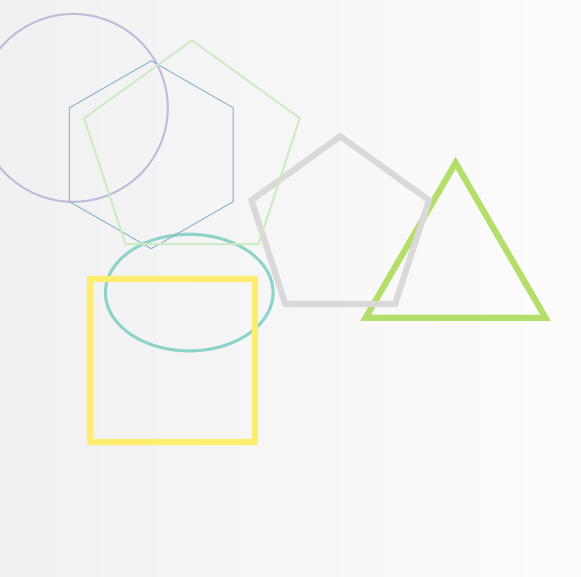[{"shape": "oval", "thickness": 1.5, "radius": 0.72, "center": [0.326, 0.492]}, {"shape": "circle", "thickness": 1, "radius": 0.81, "center": [0.126, 0.812]}, {"shape": "hexagon", "thickness": 0.5, "radius": 0.81, "center": [0.26, 0.731]}, {"shape": "triangle", "thickness": 3, "radius": 0.89, "center": [0.784, 0.538]}, {"shape": "pentagon", "thickness": 3, "radius": 0.8, "center": [0.585, 0.603]}, {"shape": "pentagon", "thickness": 1, "radius": 0.97, "center": [0.33, 0.734]}, {"shape": "square", "thickness": 3, "radius": 0.71, "center": [0.297, 0.375]}]